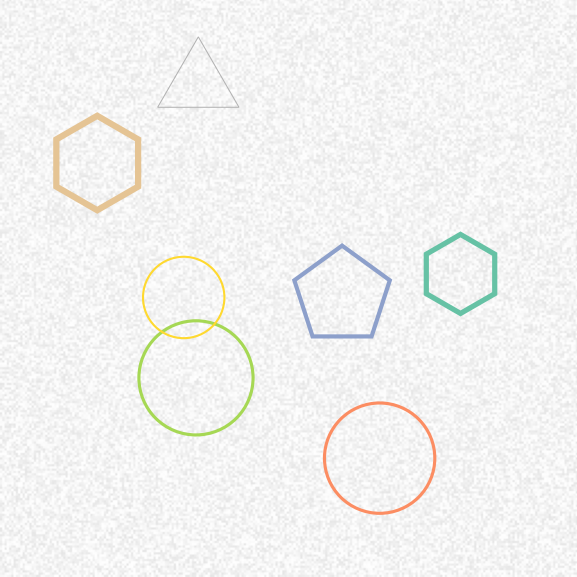[{"shape": "hexagon", "thickness": 2.5, "radius": 0.34, "center": [0.797, 0.525]}, {"shape": "circle", "thickness": 1.5, "radius": 0.48, "center": [0.657, 0.206]}, {"shape": "pentagon", "thickness": 2, "radius": 0.43, "center": [0.592, 0.487]}, {"shape": "circle", "thickness": 1.5, "radius": 0.49, "center": [0.339, 0.345]}, {"shape": "circle", "thickness": 1, "radius": 0.35, "center": [0.318, 0.484]}, {"shape": "hexagon", "thickness": 3, "radius": 0.41, "center": [0.168, 0.717]}, {"shape": "triangle", "thickness": 0.5, "radius": 0.41, "center": [0.343, 0.854]}]